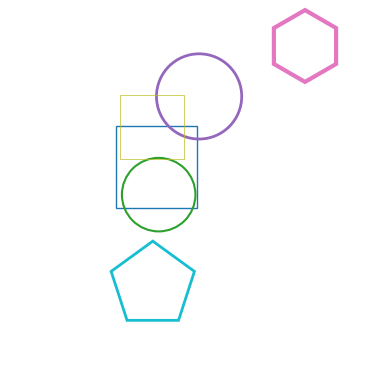[{"shape": "square", "thickness": 1, "radius": 0.53, "center": [0.406, 0.566]}, {"shape": "circle", "thickness": 1.5, "radius": 0.48, "center": [0.412, 0.494]}, {"shape": "circle", "thickness": 2, "radius": 0.55, "center": [0.517, 0.75]}, {"shape": "hexagon", "thickness": 3, "radius": 0.47, "center": [0.792, 0.881]}, {"shape": "square", "thickness": 0.5, "radius": 0.41, "center": [0.394, 0.671]}, {"shape": "pentagon", "thickness": 2, "radius": 0.57, "center": [0.397, 0.26]}]